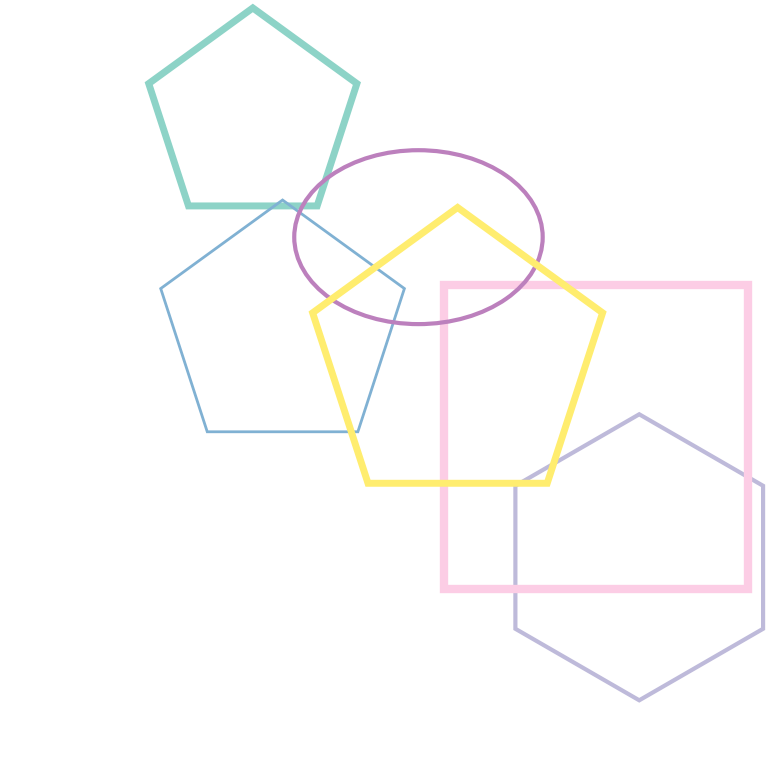[{"shape": "pentagon", "thickness": 2.5, "radius": 0.71, "center": [0.328, 0.848]}, {"shape": "hexagon", "thickness": 1.5, "radius": 0.93, "center": [0.83, 0.276]}, {"shape": "pentagon", "thickness": 1, "radius": 0.83, "center": [0.367, 0.574]}, {"shape": "square", "thickness": 3, "radius": 0.99, "center": [0.774, 0.432]}, {"shape": "oval", "thickness": 1.5, "radius": 0.81, "center": [0.543, 0.692]}, {"shape": "pentagon", "thickness": 2.5, "radius": 0.99, "center": [0.594, 0.533]}]